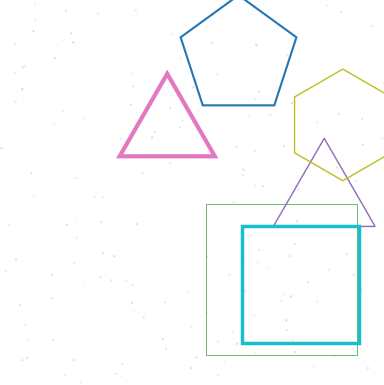[{"shape": "pentagon", "thickness": 1.5, "radius": 0.79, "center": [0.62, 0.854]}, {"shape": "square", "thickness": 0.5, "radius": 0.98, "center": [0.732, 0.275]}, {"shape": "triangle", "thickness": 1, "radius": 0.76, "center": [0.842, 0.488]}, {"shape": "triangle", "thickness": 3, "radius": 0.71, "center": [0.434, 0.665]}, {"shape": "hexagon", "thickness": 1, "radius": 0.72, "center": [0.89, 0.676]}, {"shape": "square", "thickness": 2.5, "radius": 0.76, "center": [0.78, 0.262]}]